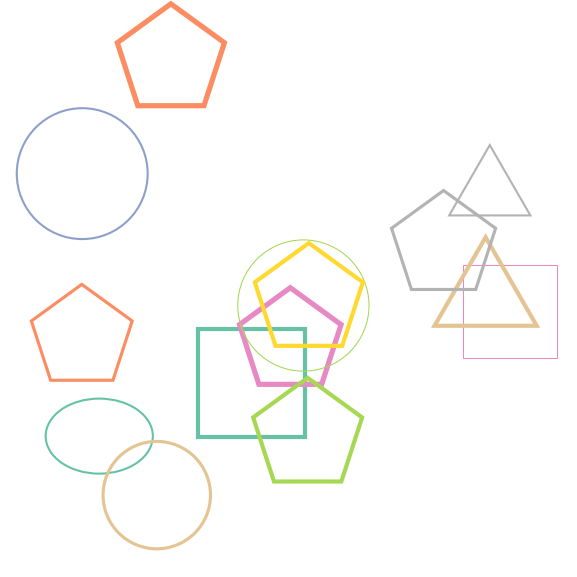[{"shape": "oval", "thickness": 1, "radius": 0.46, "center": [0.172, 0.244]}, {"shape": "square", "thickness": 2, "radius": 0.46, "center": [0.436, 0.336]}, {"shape": "pentagon", "thickness": 1.5, "radius": 0.46, "center": [0.142, 0.415]}, {"shape": "pentagon", "thickness": 2.5, "radius": 0.49, "center": [0.296, 0.895]}, {"shape": "circle", "thickness": 1, "radius": 0.57, "center": [0.142, 0.698]}, {"shape": "square", "thickness": 0.5, "radius": 0.41, "center": [0.883, 0.46]}, {"shape": "pentagon", "thickness": 2.5, "radius": 0.46, "center": [0.503, 0.408]}, {"shape": "pentagon", "thickness": 2, "radius": 0.5, "center": [0.533, 0.246]}, {"shape": "circle", "thickness": 0.5, "radius": 0.57, "center": [0.525, 0.47]}, {"shape": "pentagon", "thickness": 2, "radius": 0.49, "center": [0.535, 0.48]}, {"shape": "triangle", "thickness": 2, "radius": 0.51, "center": [0.841, 0.486]}, {"shape": "circle", "thickness": 1.5, "radius": 0.47, "center": [0.271, 0.142]}, {"shape": "triangle", "thickness": 1, "radius": 0.41, "center": [0.848, 0.667]}, {"shape": "pentagon", "thickness": 1.5, "radius": 0.47, "center": [0.768, 0.575]}]